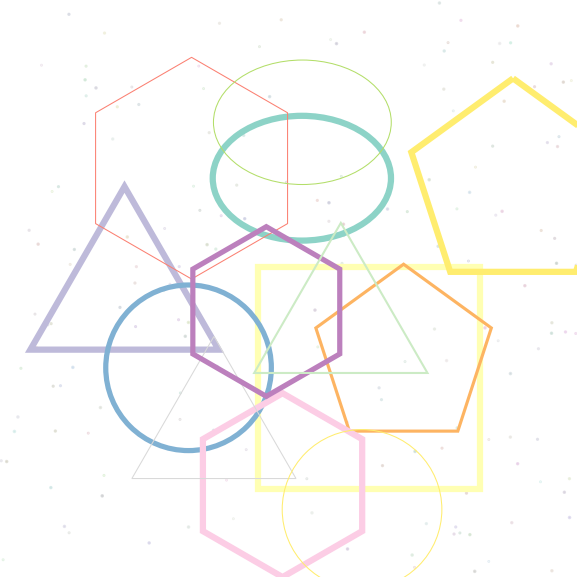[{"shape": "oval", "thickness": 3, "radius": 0.77, "center": [0.523, 0.691]}, {"shape": "square", "thickness": 3, "radius": 0.96, "center": [0.639, 0.345]}, {"shape": "triangle", "thickness": 3, "radius": 0.94, "center": [0.216, 0.488]}, {"shape": "hexagon", "thickness": 0.5, "radius": 0.96, "center": [0.332, 0.708]}, {"shape": "circle", "thickness": 2.5, "radius": 0.72, "center": [0.326, 0.362]}, {"shape": "pentagon", "thickness": 1.5, "radius": 0.8, "center": [0.699, 0.382]}, {"shape": "oval", "thickness": 0.5, "radius": 0.77, "center": [0.524, 0.787]}, {"shape": "hexagon", "thickness": 3, "radius": 0.8, "center": [0.489, 0.159]}, {"shape": "triangle", "thickness": 0.5, "radius": 0.82, "center": [0.37, 0.253]}, {"shape": "hexagon", "thickness": 2.5, "radius": 0.73, "center": [0.461, 0.46]}, {"shape": "triangle", "thickness": 1, "radius": 0.87, "center": [0.59, 0.44]}, {"shape": "pentagon", "thickness": 3, "radius": 0.93, "center": [0.888, 0.678]}, {"shape": "circle", "thickness": 0.5, "radius": 0.69, "center": [0.627, 0.117]}]